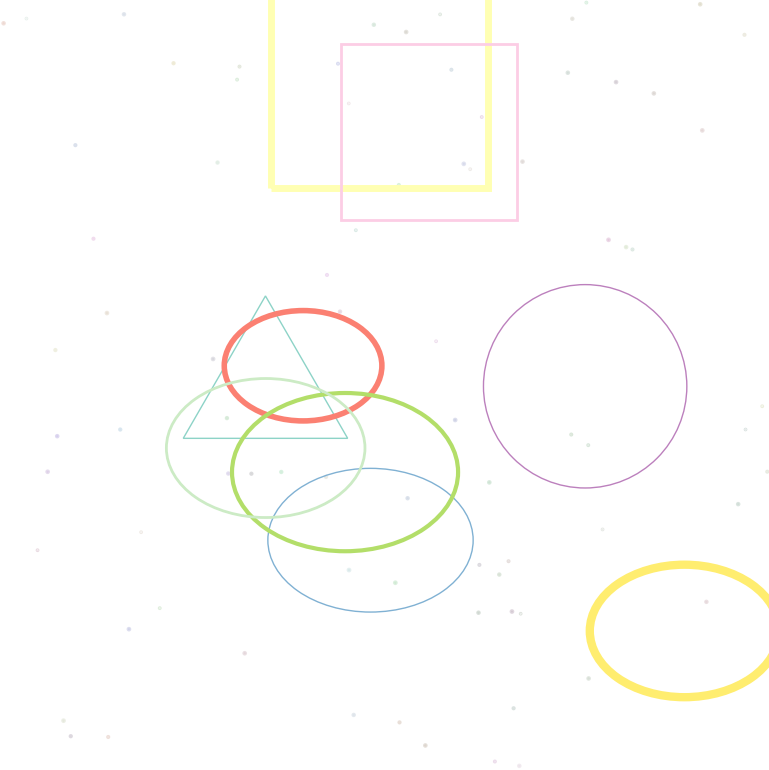[{"shape": "triangle", "thickness": 0.5, "radius": 0.62, "center": [0.345, 0.492]}, {"shape": "square", "thickness": 2.5, "radius": 0.7, "center": [0.493, 0.897]}, {"shape": "oval", "thickness": 2, "radius": 0.51, "center": [0.394, 0.525]}, {"shape": "oval", "thickness": 0.5, "radius": 0.67, "center": [0.481, 0.298]}, {"shape": "oval", "thickness": 1.5, "radius": 0.73, "center": [0.448, 0.387]}, {"shape": "square", "thickness": 1, "radius": 0.57, "center": [0.557, 0.829]}, {"shape": "circle", "thickness": 0.5, "radius": 0.66, "center": [0.76, 0.498]}, {"shape": "oval", "thickness": 1, "radius": 0.64, "center": [0.345, 0.418]}, {"shape": "oval", "thickness": 3, "radius": 0.61, "center": [0.889, 0.181]}]